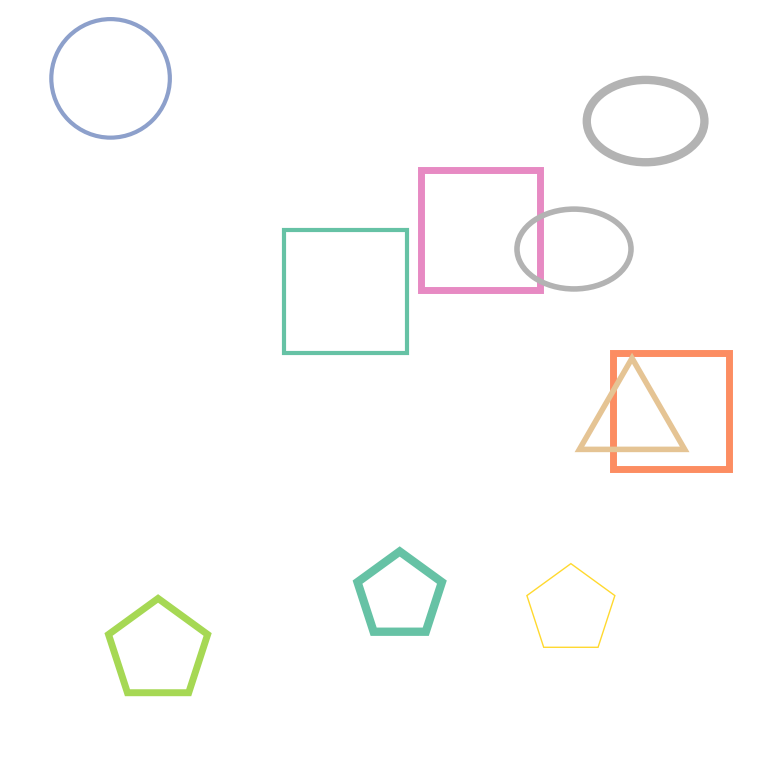[{"shape": "square", "thickness": 1.5, "radius": 0.4, "center": [0.448, 0.622]}, {"shape": "pentagon", "thickness": 3, "radius": 0.29, "center": [0.519, 0.226]}, {"shape": "square", "thickness": 2.5, "radius": 0.38, "center": [0.872, 0.467]}, {"shape": "circle", "thickness": 1.5, "radius": 0.38, "center": [0.144, 0.898]}, {"shape": "square", "thickness": 2.5, "radius": 0.39, "center": [0.624, 0.701]}, {"shape": "pentagon", "thickness": 2.5, "radius": 0.34, "center": [0.205, 0.155]}, {"shape": "pentagon", "thickness": 0.5, "radius": 0.3, "center": [0.741, 0.208]}, {"shape": "triangle", "thickness": 2, "radius": 0.39, "center": [0.821, 0.456]}, {"shape": "oval", "thickness": 2, "radius": 0.37, "center": [0.745, 0.677]}, {"shape": "oval", "thickness": 3, "radius": 0.38, "center": [0.838, 0.843]}]